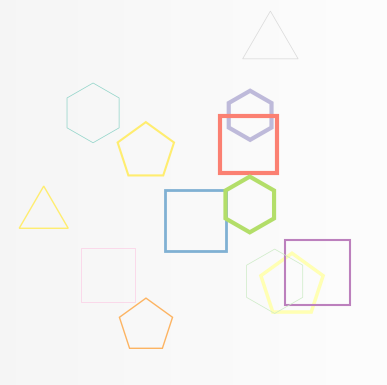[{"shape": "hexagon", "thickness": 0.5, "radius": 0.39, "center": [0.24, 0.707]}, {"shape": "pentagon", "thickness": 2.5, "radius": 0.42, "center": [0.754, 0.258]}, {"shape": "hexagon", "thickness": 3, "radius": 0.32, "center": [0.645, 0.701]}, {"shape": "square", "thickness": 3, "radius": 0.37, "center": [0.64, 0.625]}, {"shape": "square", "thickness": 2, "radius": 0.39, "center": [0.505, 0.428]}, {"shape": "pentagon", "thickness": 1, "radius": 0.36, "center": [0.377, 0.154]}, {"shape": "hexagon", "thickness": 3, "radius": 0.36, "center": [0.645, 0.469]}, {"shape": "square", "thickness": 0.5, "radius": 0.35, "center": [0.278, 0.286]}, {"shape": "triangle", "thickness": 0.5, "radius": 0.41, "center": [0.698, 0.889]}, {"shape": "square", "thickness": 1.5, "radius": 0.42, "center": [0.82, 0.293]}, {"shape": "hexagon", "thickness": 0.5, "radius": 0.42, "center": [0.709, 0.269]}, {"shape": "pentagon", "thickness": 1.5, "radius": 0.38, "center": [0.376, 0.606]}, {"shape": "triangle", "thickness": 1, "radius": 0.37, "center": [0.113, 0.444]}]